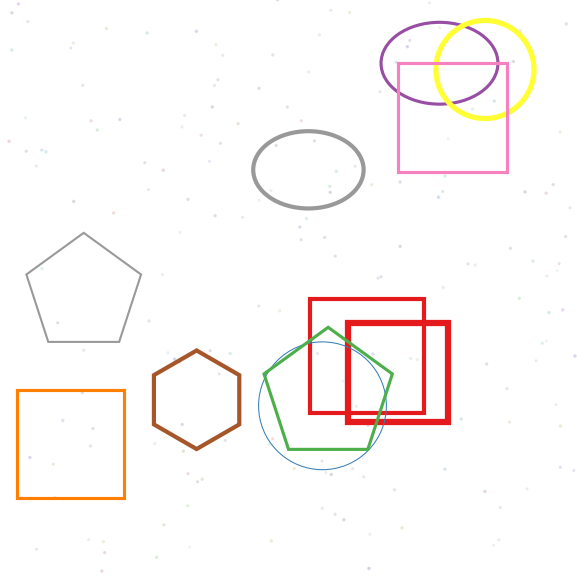[{"shape": "square", "thickness": 2, "radius": 0.49, "center": [0.636, 0.383]}, {"shape": "square", "thickness": 3, "radius": 0.43, "center": [0.689, 0.354]}, {"shape": "circle", "thickness": 0.5, "radius": 0.55, "center": [0.558, 0.296]}, {"shape": "pentagon", "thickness": 1.5, "radius": 0.58, "center": [0.568, 0.316]}, {"shape": "oval", "thickness": 1.5, "radius": 0.51, "center": [0.761, 0.89]}, {"shape": "square", "thickness": 1.5, "radius": 0.47, "center": [0.122, 0.231]}, {"shape": "circle", "thickness": 2.5, "radius": 0.42, "center": [0.84, 0.879]}, {"shape": "hexagon", "thickness": 2, "radius": 0.43, "center": [0.34, 0.307]}, {"shape": "square", "thickness": 1.5, "radius": 0.47, "center": [0.783, 0.796]}, {"shape": "pentagon", "thickness": 1, "radius": 0.52, "center": [0.145, 0.492]}, {"shape": "oval", "thickness": 2, "radius": 0.48, "center": [0.534, 0.705]}]